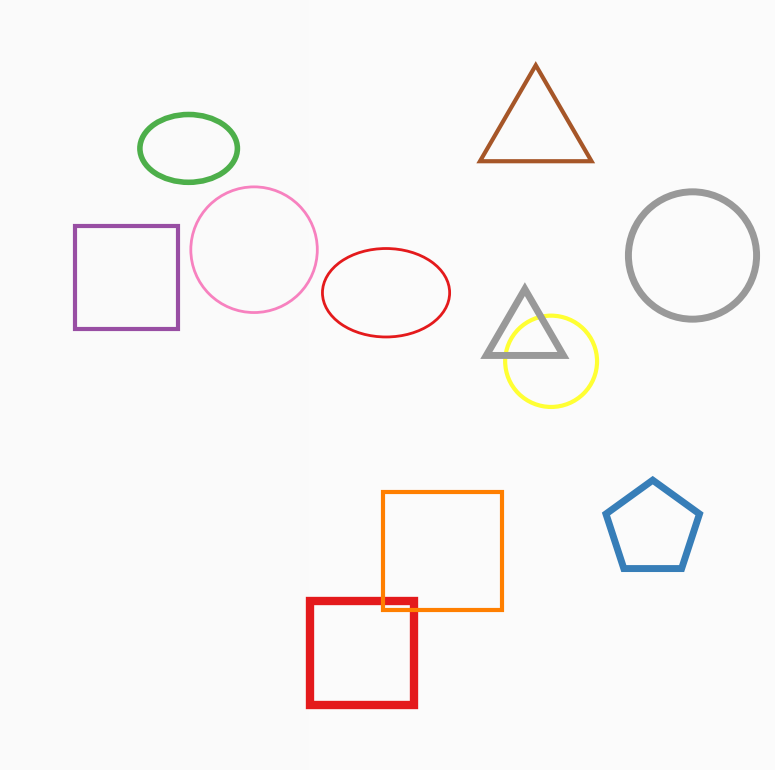[{"shape": "square", "thickness": 3, "radius": 0.34, "center": [0.467, 0.151]}, {"shape": "oval", "thickness": 1, "radius": 0.41, "center": [0.498, 0.62]}, {"shape": "pentagon", "thickness": 2.5, "radius": 0.32, "center": [0.842, 0.313]}, {"shape": "oval", "thickness": 2, "radius": 0.31, "center": [0.243, 0.807]}, {"shape": "square", "thickness": 1.5, "radius": 0.33, "center": [0.163, 0.64]}, {"shape": "square", "thickness": 1.5, "radius": 0.38, "center": [0.571, 0.284]}, {"shape": "circle", "thickness": 1.5, "radius": 0.3, "center": [0.711, 0.531]}, {"shape": "triangle", "thickness": 1.5, "radius": 0.42, "center": [0.691, 0.832]}, {"shape": "circle", "thickness": 1, "radius": 0.41, "center": [0.328, 0.676]}, {"shape": "triangle", "thickness": 2.5, "radius": 0.29, "center": [0.677, 0.567]}, {"shape": "circle", "thickness": 2.5, "radius": 0.41, "center": [0.894, 0.668]}]